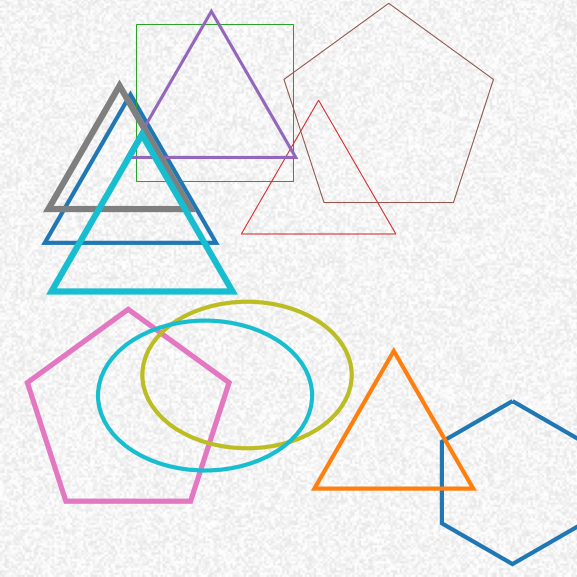[{"shape": "hexagon", "thickness": 2, "radius": 0.71, "center": [0.887, 0.164]}, {"shape": "triangle", "thickness": 2, "radius": 0.86, "center": [0.226, 0.664]}, {"shape": "triangle", "thickness": 2, "radius": 0.79, "center": [0.682, 0.232]}, {"shape": "square", "thickness": 0.5, "radius": 0.68, "center": [0.371, 0.821]}, {"shape": "triangle", "thickness": 0.5, "radius": 0.77, "center": [0.552, 0.671]}, {"shape": "triangle", "thickness": 1.5, "radius": 0.84, "center": [0.366, 0.811]}, {"shape": "pentagon", "thickness": 0.5, "radius": 0.95, "center": [0.673, 0.803]}, {"shape": "pentagon", "thickness": 2.5, "radius": 0.92, "center": [0.222, 0.28]}, {"shape": "triangle", "thickness": 3, "radius": 0.71, "center": [0.207, 0.708]}, {"shape": "oval", "thickness": 2, "radius": 0.91, "center": [0.428, 0.35]}, {"shape": "triangle", "thickness": 3, "radius": 0.91, "center": [0.246, 0.585]}, {"shape": "oval", "thickness": 2, "radius": 0.93, "center": [0.355, 0.314]}]